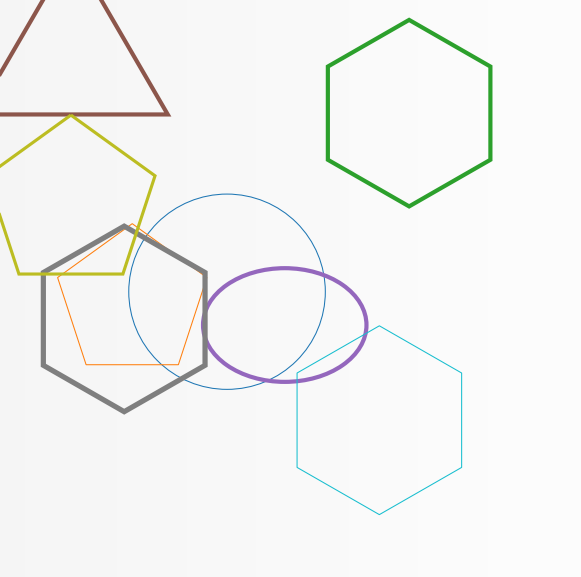[{"shape": "circle", "thickness": 0.5, "radius": 0.85, "center": [0.391, 0.494]}, {"shape": "pentagon", "thickness": 0.5, "radius": 0.68, "center": [0.228, 0.477]}, {"shape": "hexagon", "thickness": 2, "radius": 0.81, "center": [0.704, 0.803]}, {"shape": "oval", "thickness": 2, "radius": 0.7, "center": [0.49, 0.436]}, {"shape": "triangle", "thickness": 2, "radius": 0.95, "center": [0.124, 0.896]}, {"shape": "hexagon", "thickness": 2.5, "radius": 0.8, "center": [0.214, 0.447]}, {"shape": "pentagon", "thickness": 1.5, "radius": 0.76, "center": [0.122, 0.648]}, {"shape": "hexagon", "thickness": 0.5, "radius": 0.82, "center": [0.653, 0.271]}]